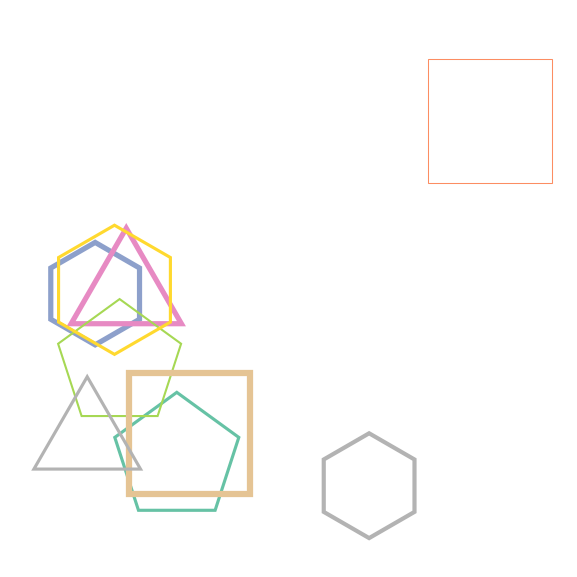[{"shape": "pentagon", "thickness": 1.5, "radius": 0.56, "center": [0.306, 0.207]}, {"shape": "square", "thickness": 0.5, "radius": 0.54, "center": [0.849, 0.79]}, {"shape": "hexagon", "thickness": 2.5, "radius": 0.44, "center": [0.165, 0.491]}, {"shape": "triangle", "thickness": 2.5, "radius": 0.55, "center": [0.219, 0.494]}, {"shape": "pentagon", "thickness": 1, "radius": 0.56, "center": [0.207, 0.369]}, {"shape": "hexagon", "thickness": 1.5, "radius": 0.56, "center": [0.198, 0.497]}, {"shape": "square", "thickness": 3, "radius": 0.52, "center": [0.328, 0.248]}, {"shape": "triangle", "thickness": 1.5, "radius": 0.53, "center": [0.151, 0.24]}, {"shape": "hexagon", "thickness": 2, "radius": 0.45, "center": [0.639, 0.158]}]